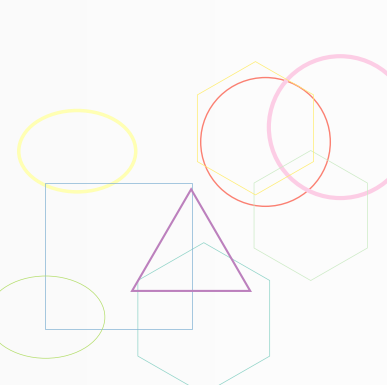[{"shape": "hexagon", "thickness": 0.5, "radius": 0.98, "center": [0.526, 0.173]}, {"shape": "oval", "thickness": 2.5, "radius": 0.75, "center": [0.199, 0.607]}, {"shape": "circle", "thickness": 1, "radius": 0.84, "center": [0.685, 0.631]}, {"shape": "square", "thickness": 0.5, "radius": 0.94, "center": [0.306, 0.335]}, {"shape": "oval", "thickness": 0.5, "radius": 0.76, "center": [0.118, 0.176]}, {"shape": "circle", "thickness": 3, "radius": 0.92, "center": [0.878, 0.67]}, {"shape": "triangle", "thickness": 1.5, "radius": 0.88, "center": [0.493, 0.332]}, {"shape": "hexagon", "thickness": 0.5, "radius": 0.84, "center": [0.802, 0.44]}, {"shape": "hexagon", "thickness": 0.5, "radius": 0.87, "center": [0.659, 0.667]}]